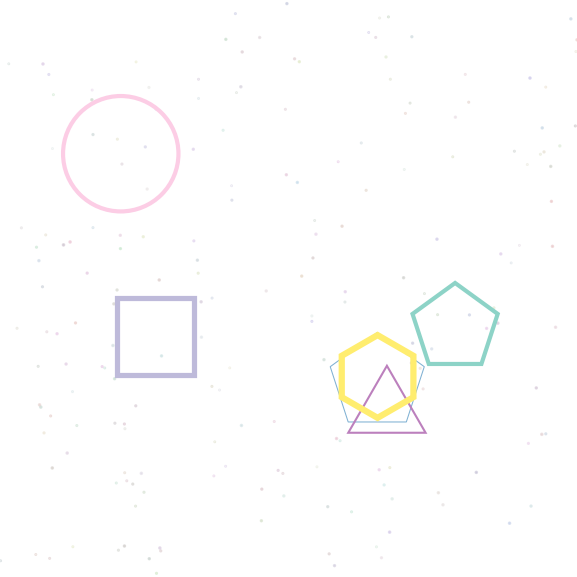[{"shape": "pentagon", "thickness": 2, "radius": 0.39, "center": [0.788, 0.432]}, {"shape": "square", "thickness": 2.5, "radius": 0.33, "center": [0.269, 0.416]}, {"shape": "pentagon", "thickness": 0.5, "radius": 0.43, "center": [0.653, 0.338]}, {"shape": "circle", "thickness": 2, "radius": 0.5, "center": [0.209, 0.733]}, {"shape": "triangle", "thickness": 1, "radius": 0.39, "center": [0.67, 0.288]}, {"shape": "hexagon", "thickness": 3, "radius": 0.36, "center": [0.654, 0.347]}]